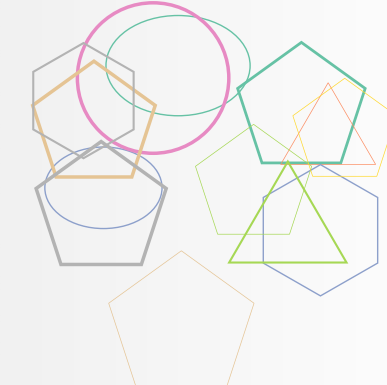[{"shape": "oval", "thickness": 1, "radius": 0.93, "center": [0.459, 0.83]}, {"shape": "pentagon", "thickness": 2, "radius": 0.87, "center": [0.778, 0.717]}, {"shape": "triangle", "thickness": 0.5, "radius": 0.71, "center": [0.847, 0.644]}, {"shape": "hexagon", "thickness": 1, "radius": 0.85, "center": [0.827, 0.402]}, {"shape": "oval", "thickness": 1, "radius": 0.76, "center": [0.267, 0.512]}, {"shape": "circle", "thickness": 2.5, "radius": 0.98, "center": [0.395, 0.797]}, {"shape": "pentagon", "thickness": 0.5, "radius": 0.79, "center": [0.654, 0.519]}, {"shape": "triangle", "thickness": 1.5, "radius": 0.87, "center": [0.743, 0.406]}, {"shape": "pentagon", "thickness": 0.5, "radius": 0.7, "center": [0.89, 0.656]}, {"shape": "pentagon", "thickness": 2.5, "radius": 0.83, "center": [0.242, 0.675]}, {"shape": "pentagon", "thickness": 0.5, "radius": 0.99, "center": [0.468, 0.151]}, {"shape": "hexagon", "thickness": 1.5, "radius": 0.75, "center": [0.215, 0.739]}, {"shape": "pentagon", "thickness": 2.5, "radius": 0.88, "center": [0.261, 0.456]}]